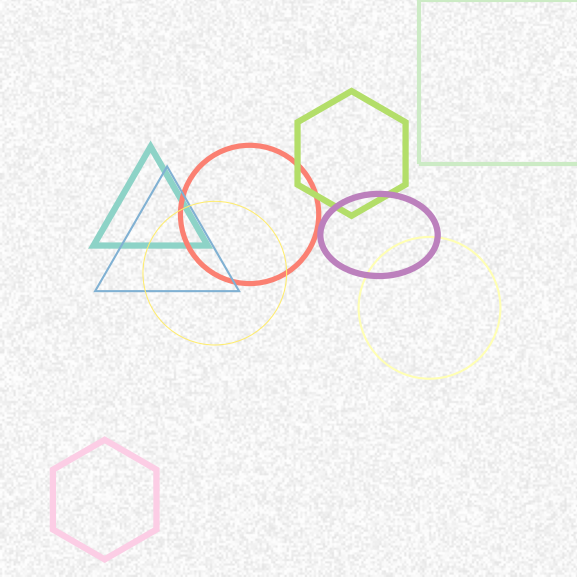[{"shape": "triangle", "thickness": 3, "radius": 0.57, "center": [0.261, 0.631]}, {"shape": "circle", "thickness": 1, "radius": 0.61, "center": [0.744, 0.466]}, {"shape": "circle", "thickness": 2.5, "radius": 0.6, "center": [0.432, 0.628]}, {"shape": "triangle", "thickness": 1, "radius": 0.72, "center": [0.289, 0.567]}, {"shape": "hexagon", "thickness": 3, "radius": 0.54, "center": [0.609, 0.733]}, {"shape": "hexagon", "thickness": 3, "radius": 0.52, "center": [0.181, 0.134]}, {"shape": "oval", "thickness": 3, "radius": 0.51, "center": [0.656, 0.592]}, {"shape": "square", "thickness": 2, "radius": 0.71, "center": [0.867, 0.857]}, {"shape": "circle", "thickness": 0.5, "radius": 0.62, "center": [0.372, 0.526]}]